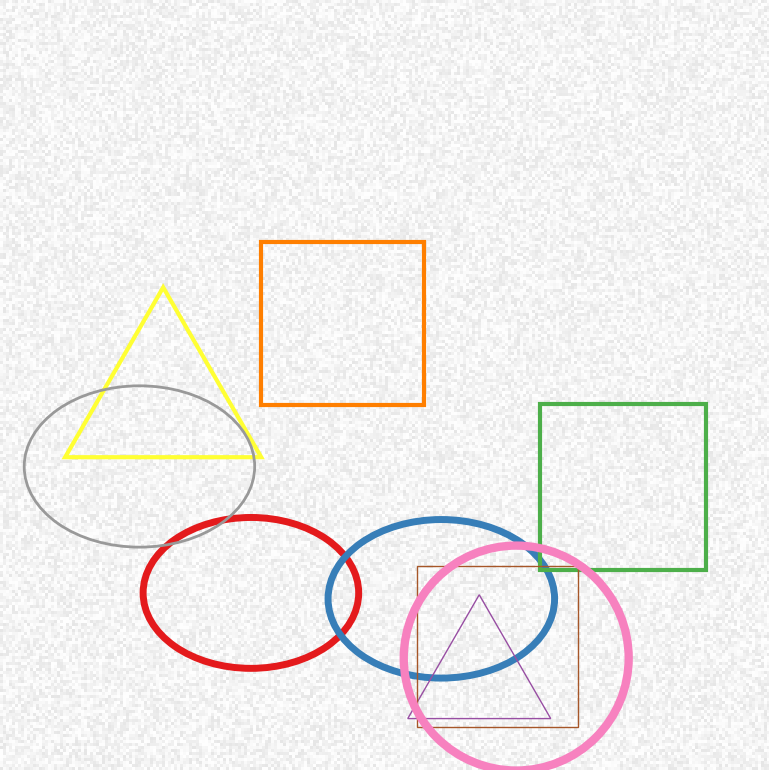[{"shape": "oval", "thickness": 2.5, "radius": 0.7, "center": [0.326, 0.23]}, {"shape": "oval", "thickness": 2.5, "radius": 0.74, "center": [0.573, 0.222]}, {"shape": "square", "thickness": 1.5, "radius": 0.54, "center": [0.809, 0.367]}, {"shape": "triangle", "thickness": 0.5, "radius": 0.54, "center": [0.622, 0.12]}, {"shape": "square", "thickness": 1.5, "radius": 0.53, "center": [0.445, 0.58]}, {"shape": "triangle", "thickness": 1.5, "radius": 0.74, "center": [0.212, 0.48]}, {"shape": "square", "thickness": 0.5, "radius": 0.52, "center": [0.646, 0.161]}, {"shape": "circle", "thickness": 3, "radius": 0.73, "center": [0.67, 0.145]}, {"shape": "oval", "thickness": 1, "radius": 0.75, "center": [0.181, 0.394]}]